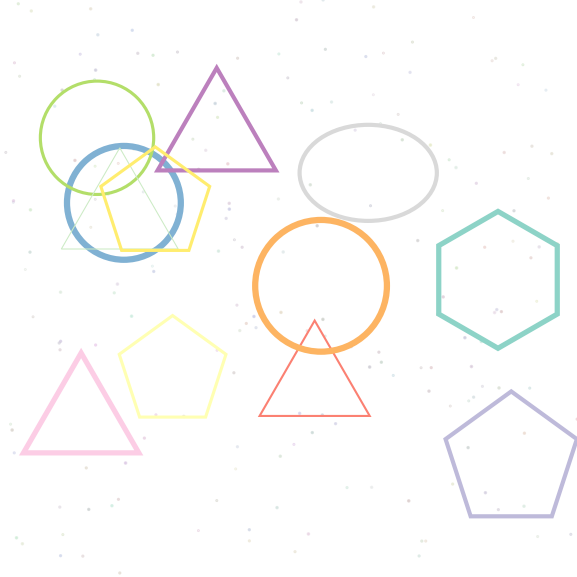[{"shape": "hexagon", "thickness": 2.5, "radius": 0.59, "center": [0.862, 0.515]}, {"shape": "pentagon", "thickness": 1.5, "radius": 0.49, "center": [0.299, 0.356]}, {"shape": "pentagon", "thickness": 2, "radius": 0.6, "center": [0.885, 0.202]}, {"shape": "triangle", "thickness": 1, "radius": 0.55, "center": [0.545, 0.334]}, {"shape": "circle", "thickness": 3, "radius": 0.49, "center": [0.215, 0.648]}, {"shape": "circle", "thickness": 3, "radius": 0.57, "center": [0.556, 0.504]}, {"shape": "circle", "thickness": 1.5, "radius": 0.49, "center": [0.168, 0.761]}, {"shape": "triangle", "thickness": 2.5, "radius": 0.58, "center": [0.14, 0.273]}, {"shape": "oval", "thickness": 2, "radius": 0.59, "center": [0.638, 0.7]}, {"shape": "triangle", "thickness": 2, "radius": 0.59, "center": [0.375, 0.763]}, {"shape": "triangle", "thickness": 0.5, "radius": 0.58, "center": [0.207, 0.626]}, {"shape": "pentagon", "thickness": 1.5, "radius": 0.5, "center": [0.269, 0.646]}]